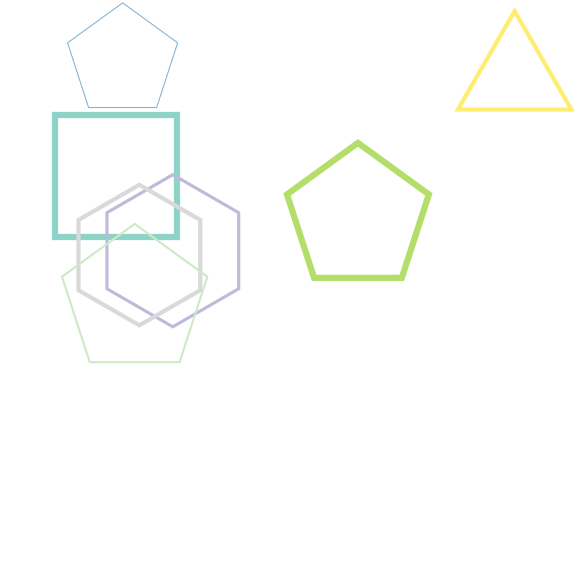[{"shape": "square", "thickness": 3, "radius": 0.53, "center": [0.201, 0.694]}, {"shape": "hexagon", "thickness": 1.5, "radius": 0.66, "center": [0.299, 0.565]}, {"shape": "pentagon", "thickness": 0.5, "radius": 0.5, "center": [0.212, 0.894]}, {"shape": "pentagon", "thickness": 3, "radius": 0.65, "center": [0.62, 0.623]}, {"shape": "hexagon", "thickness": 2, "radius": 0.61, "center": [0.241, 0.557]}, {"shape": "pentagon", "thickness": 1, "radius": 0.66, "center": [0.233, 0.479]}, {"shape": "triangle", "thickness": 2, "radius": 0.57, "center": [0.891, 0.866]}]